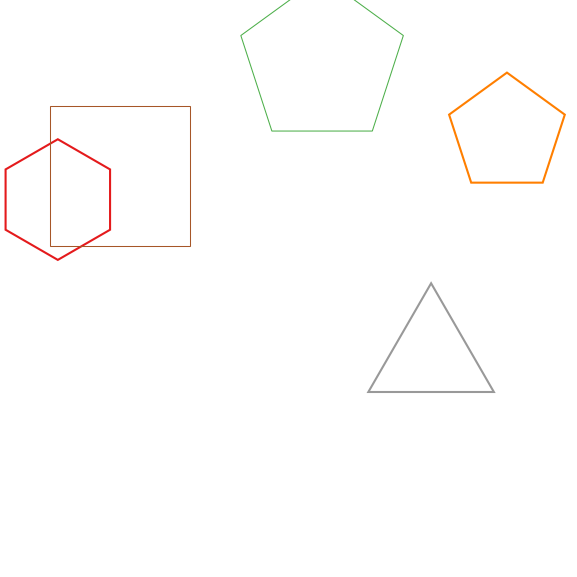[{"shape": "hexagon", "thickness": 1, "radius": 0.52, "center": [0.1, 0.654]}, {"shape": "pentagon", "thickness": 0.5, "radius": 0.74, "center": [0.558, 0.892]}, {"shape": "pentagon", "thickness": 1, "radius": 0.53, "center": [0.878, 0.768]}, {"shape": "square", "thickness": 0.5, "radius": 0.6, "center": [0.207, 0.694]}, {"shape": "triangle", "thickness": 1, "radius": 0.63, "center": [0.747, 0.383]}]